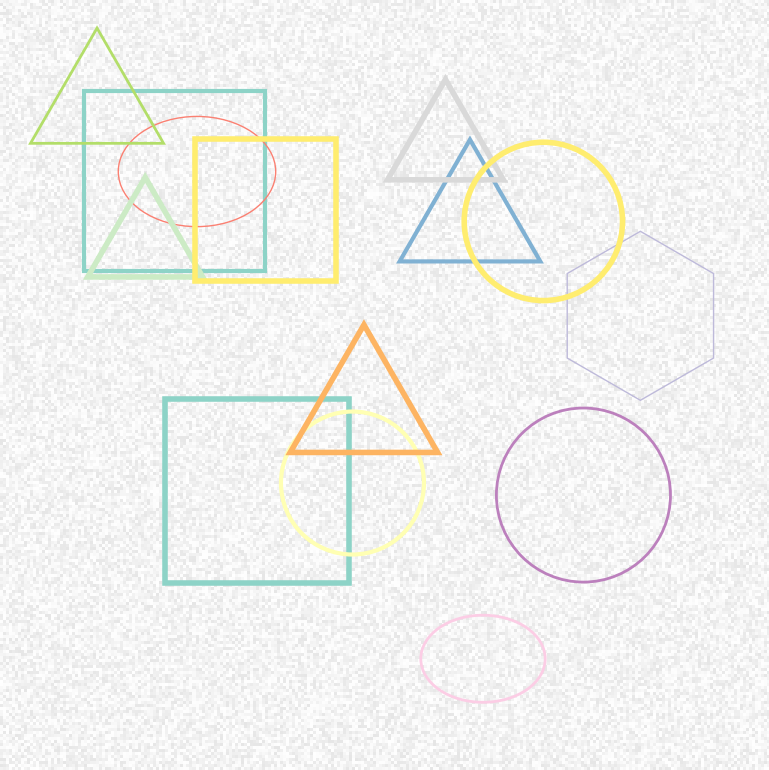[{"shape": "square", "thickness": 1.5, "radius": 0.59, "center": [0.227, 0.765]}, {"shape": "square", "thickness": 2, "radius": 0.6, "center": [0.334, 0.363]}, {"shape": "circle", "thickness": 1.5, "radius": 0.46, "center": [0.458, 0.373]}, {"shape": "hexagon", "thickness": 0.5, "radius": 0.55, "center": [0.832, 0.59]}, {"shape": "oval", "thickness": 0.5, "radius": 0.51, "center": [0.256, 0.777]}, {"shape": "triangle", "thickness": 1.5, "radius": 0.53, "center": [0.61, 0.713]}, {"shape": "triangle", "thickness": 2, "radius": 0.55, "center": [0.473, 0.468]}, {"shape": "triangle", "thickness": 1, "radius": 0.5, "center": [0.126, 0.864]}, {"shape": "oval", "thickness": 1, "radius": 0.4, "center": [0.627, 0.144]}, {"shape": "triangle", "thickness": 2, "radius": 0.43, "center": [0.578, 0.81]}, {"shape": "circle", "thickness": 1, "radius": 0.57, "center": [0.758, 0.357]}, {"shape": "triangle", "thickness": 2, "radius": 0.43, "center": [0.189, 0.683]}, {"shape": "square", "thickness": 2, "radius": 0.46, "center": [0.344, 0.727]}, {"shape": "circle", "thickness": 2, "radius": 0.51, "center": [0.706, 0.712]}]